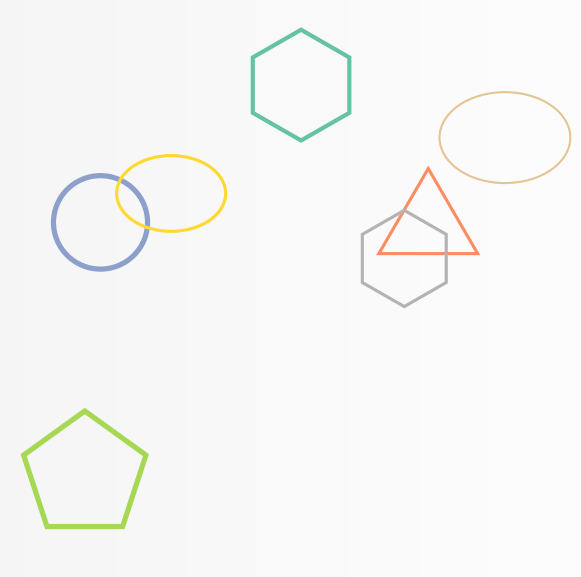[{"shape": "hexagon", "thickness": 2, "radius": 0.48, "center": [0.518, 0.852]}, {"shape": "triangle", "thickness": 1.5, "radius": 0.49, "center": [0.737, 0.609]}, {"shape": "circle", "thickness": 2.5, "radius": 0.4, "center": [0.173, 0.614]}, {"shape": "pentagon", "thickness": 2.5, "radius": 0.55, "center": [0.146, 0.177]}, {"shape": "oval", "thickness": 1.5, "radius": 0.47, "center": [0.294, 0.664]}, {"shape": "oval", "thickness": 1, "radius": 0.56, "center": [0.869, 0.761]}, {"shape": "hexagon", "thickness": 1.5, "radius": 0.42, "center": [0.696, 0.552]}]